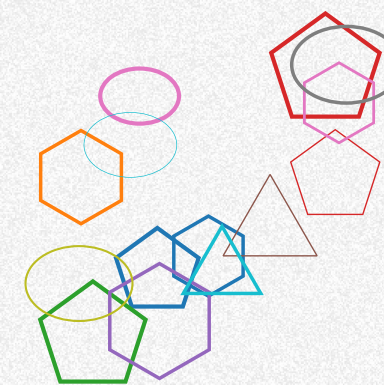[{"shape": "pentagon", "thickness": 3, "radius": 0.56, "center": [0.409, 0.295]}, {"shape": "hexagon", "thickness": 2.5, "radius": 0.52, "center": [0.541, 0.335]}, {"shape": "hexagon", "thickness": 2.5, "radius": 0.61, "center": [0.21, 0.54]}, {"shape": "pentagon", "thickness": 3, "radius": 0.72, "center": [0.241, 0.125]}, {"shape": "pentagon", "thickness": 3, "radius": 0.74, "center": [0.845, 0.817]}, {"shape": "pentagon", "thickness": 1, "radius": 0.61, "center": [0.871, 0.541]}, {"shape": "hexagon", "thickness": 2.5, "radius": 0.75, "center": [0.414, 0.166]}, {"shape": "triangle", "thickness": 1, "radius": 0.7, "center": [0.702, 0.406]}, {"shape": "oval", "thickness": 3, "radius": 0.51, "center": [0.363, 0.75]}, {"shape": "hexagon", "thickness": 2, "radius": 0.52, "center": [0.881, 0.733]}, {"shape": "oval", "thickness": 2.5, "radius": 0.71, "center": [0.9, 0.832]}, {"shape": "oval", "thickness": 1.5, "radius": 0.69, "center": [0.205, 0.263]}, {"shape": "triangle", "thickness": 2.5, "radius": 0.58, "center": [0.577, 0.296]}, {"shape": "oval", "thickness": 0.5, "radius": 0.6, "center": [0.339, 0.624]}]